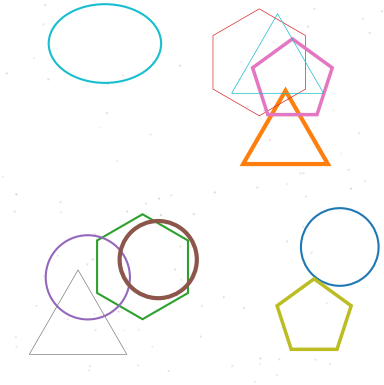[{"shape": "circle", "thickness": 1.5, "radius": 0.5, "center": [0.883, 0.358]}, {"shape": "triangle", "thickness": 3, "radius": 0.64, "center": [0.742, 0.637]}, {"shape": "hexagon", "thickness": 1.5, "radius": 0.68, "center": [0.37, 0.307]}, {"shape": "hexagon", "thickness": 0.5, "radius": 0.69, "center": [0.673, 0.838]}, {"shape": "circle", "thickness": 1.5, "radius": 0.55, "center": [0.228, 0.28]}, {"shape": "circle", "thickness": 3, "radius": 0.5, "center": [0.411, 0.326]}, {"shape": "pentagon", "thickness": 2.5, "radius": 0.54, "center": [0.759, 0.79]}, {"shape": "triangle", "thickness": 0.5, "radius": 0.73, "center": [0.203, 0.153]}, {"shape": "pentagon", "thickness": 2.5, "radius": 0.51, "center": [0.816, 0.175]}, {"shape": "oval", "thickness": 1.5, "radius": 0.73, "center": [0.272, 0.887]}, {"shape": "triangle", "thickness": 0.5, "radius": 0.69, "center": [0.721, 0.826]}]